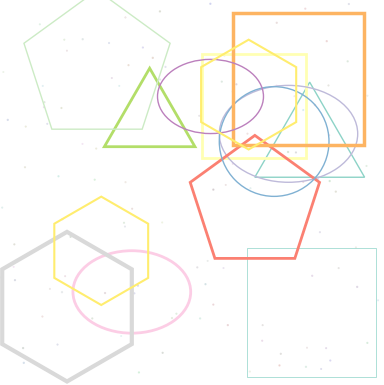[{"shape": "triangle", "thickness": 1, "radius": 0.82, "center": [0.804, 0.622]}, {"shape": "square", "thickness": 0.5, "radius": 0.84, "center": [0.81, 0.189]}, {"shape": "square", "thickness": 2, "radius": 0.68, "center": [0.66, 0.724]}, {"shape": "oval", "thickness": 1, "radius": 0.9, "center": [0.749, 0.652]}, {"shape": "pentagon", "thickness": 2, "radius": 0.88, "center": [0.662, 0.472]}, {"shape": "circle", "thickness": 1, "radius": 0.71, "center": [0.712, 0.632]}, {"shape": "square", "thickness": 2.5, "radius": 0.85, "center": [0.775, 0.795]}, {"shape": "triangle", "thickness": 2, "radius": 0.68, "center": [0.389, 0.687]}, {"shape": "oval", "thickness": 2, "radius": 0.76, "center": [0.342, 0.242]}, {"shape": "hexagon", "thickness": 3, "radius": 0.97, "center": [0.174, 0.203]}, {"shape": "oval", "thickness": 1, "radius": 0.69, "center": [0.547, 0.749]}, {"shape": "pentagon", "thickness": 1, "radius": 1.0, "center": [0.252, 0.826]}, {"shape": "hexagon", "thickness": 1.5, "radius": 0.7, "center": [0.263, 0.349]}, {"shape": "hexagon", "thickness": 1.5, "radius": 0.71, "center": [0.646, 0.754]}]